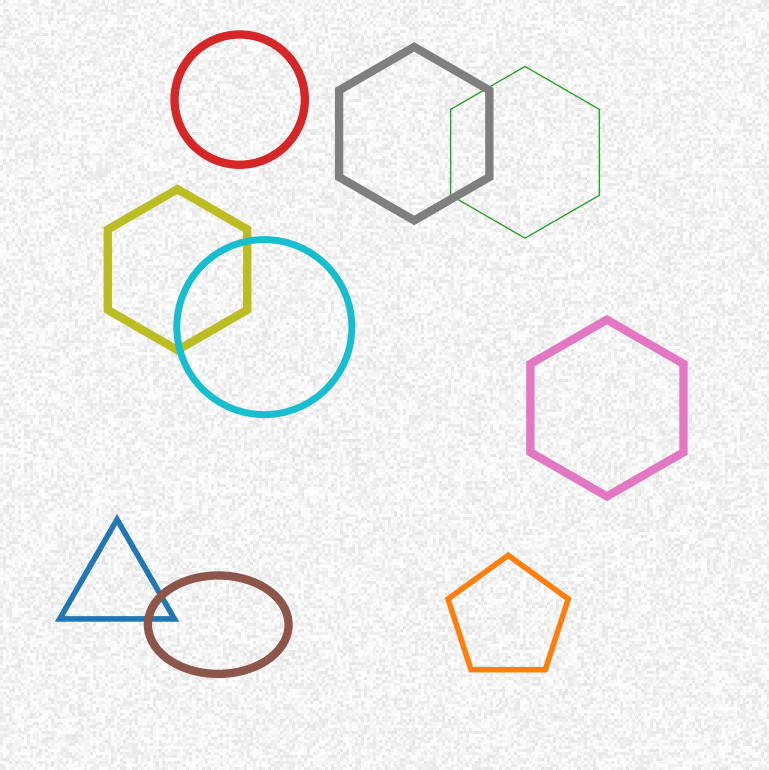[{"shape": "triangle", "thickness": 2, "radius": 0.43, "center": [0.152, 0.239]}, {"shape": "pentagon", "thickness": 2, "radius": 0.41, "center": [0.66, 0.197]}, {"shape": "hexagon", "thickness": 0.5, "radius": 0.56, "center": [0.682, 0.802]}, {"shape": "circle", "thickness": 3, "radius": 0.42, "center": [0.311, 0.871]}, {"shape": "oval", "thickness": 3, "radius": 0.46, "center": [0.283, 0.189]}, {"shape": "hexagon", "thickness": 3, "radius": 0.57, "center": [0.788, 0.47]}, {"shape": "hexagon", "thickness": 3, "radius": 0.56, "center": [0.538, 0.826]}, {"shape": "hexagon", "thickness": 3, "radius": 0.52, "center": [0.231, 0.65]}, {"shape": "circle", "thickness": 2.5, "radius": 0.57, "center": [0.343, 0.575]}]